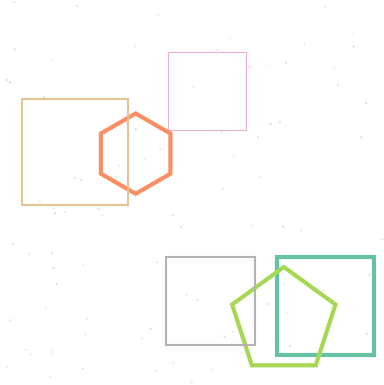[{"shape": "square", "thickness": 3, "radius": 0.63, "center": [0.845, 0.205]}, {"shape": "hexagon", "thickness": 3, "radius": 0.52, "center": [0.352, 0.601]}, {"shape": "square", "thickness": 0.5, "radius": 0.51, "center": [0.537, 0.763]}, {"shape": "pentagon", "thickness": 3, "radius": 0.71, "center": [0.737, 0.165]}, {"shape": "square", "thickness": 1.5, "radius": 0.69, "center": [0.195, 0.605]}, {"shape": "square", "thickness": 1.5, "radius": 0.58, "center": [0.547, 0.219]}]